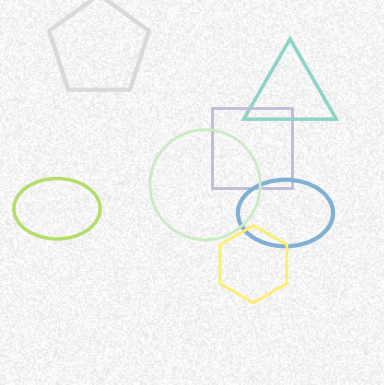[{"shape": "triangle", "thickness": 2.5, "radius": 0.69, "center": [0.753, 0.76]}, {"shape": "square", "thickness": 2, "radius": 0.52, "center": [0.654, 0.615]}, {"shape": "oval", "thickness": 3, "radius": 0.62, "center": [0.742, 0.447]}, {"shape": "oval", "thickness": 2.5, "radius": 0.56, "center": [0.148, 0.458]}, {"shape": "pentagon", "thickness": 3, "radius": 0.68, "center": [0.257, 0.878]}, {"shape": "circle", "thickness": 2, "radius": 0.72, "center": [0.533, 0.52]}, {"shape": "hexagon", "thickness": 2, "radius": 0.5, "center": [0.658, 0.314]}]